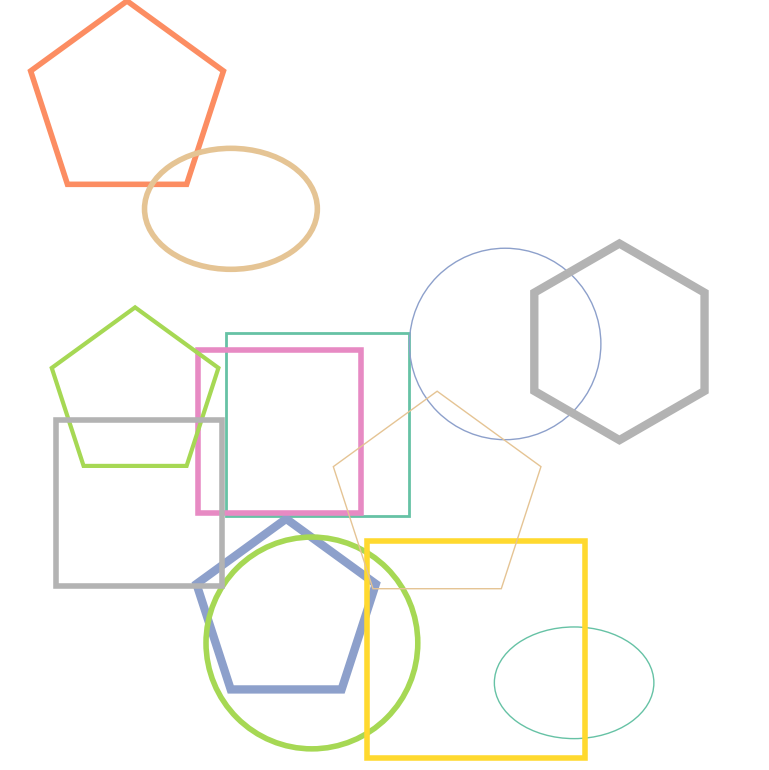[{"shape": "square", "thickness": 1, "radius": 0.59, "center": [0.412, 0.449]}, {"shape": "oval", "thickness": 0.5, "radius": 0.52, "center": [0.746, 0.113]}, {"shape": "pentagon", "thickness": 2, "radius": 0.66, "center": [0.165, 0.867]}, {"shape": "circle", "thickness": 0.5, "radius": 0.62, "center": [0.656, 0.553]}, {"shape": "pentagon", "thickness": 3, "radius": 0.61, "center": [0.372, 0.204]}, {"shape": "square", "thickness": 2, "radius": 0.53, "center": [0.363, 0.44]}, {"shape": "circle", "thickness": 2, "radius": 0.69, "center": [0.405, 0.165]}, {"shape": "pentagon", "thickness": 1.5, "radius": 0.57, "center": [0.175, 0.487]}, {"shape": "square", "thickness": 2, "radius": 0.71, "center": [0.618, 0.157]}, {"shape": "oval", "thickness": 2, "radius": 0.56, "center": [0.3, 0.729]}, {"shape": "pentagon", "thickness": 0.5, "radius": 0.71, "center": [0.568, 0.35]}, {"shape": "hexagon", "thickness": 3, "radius": 0.64, "center": [0.804, 0.556]}, {"shape": "square", "thickness": 2, "radius": 0.54, "center": [0.181, 0.346]}]